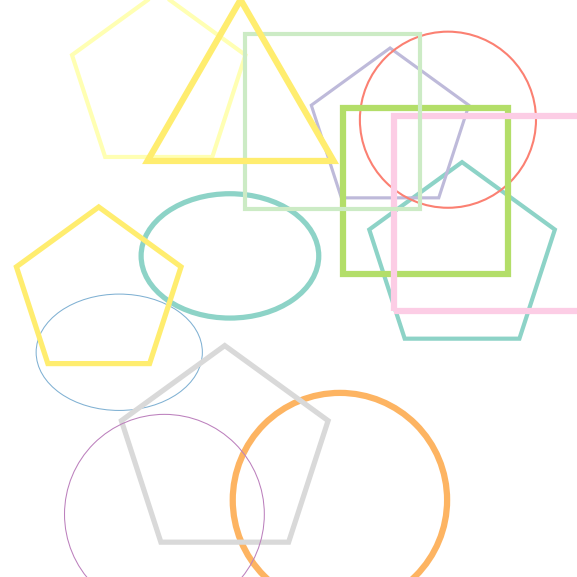[{"shape": "oval", "thickness": 2.5, "radius": 0.77, "center": [0.398, 0.556]}, {"shape": "pentagon", "thickness": 2, "radius": 0.84, "center": [0.8, 0.549]}, {"shape": "pentagon", "thickness": 2, "radius": 0.79, "center": [0.275, 0.855]}, {"shape": "pentagon", "thickness": 1.5, "radius": 0.72, "center": [0.675, 0.773]}, {"shape": "circle", "thickness": 1, "radius": 0.76, "center": [0.776, 0.792]}, {"shape": "oval", "thickness": 0.5, "radius": 0.72, "center": [0.206, 0.389]}, {"shape": "circle", "thickness": 3, "radius": 0.93, "center": [0.589, 0.133]}, {"shape": "square", "thickness": 3, "radius": 0.72, "center": [0.736, 0.669]}, {"shape": "square", "thickness": 3, "radius": 0.85, "center": [0.852, 0.629]}, {"shape": "pentagon", "thickness": 2.5, "radius": 0.94, "center": [0.389, 0.213]}, {"shape": "circle", "thickness": 0.5, "radius": 0.86, "center": [0.285, 0.109]}, {"shape": "square", "thickness": 2, "radius": 0.76, "center": [0.576, 0.789]}, {"shape": "triangle", "thickness": 3, "radius": 0.93, "center": [0.417, 0.813]}, {"shape": "pentagon", "thickness": 2.5, "radius": 0.75, "center": [0.171, 0.491]}]